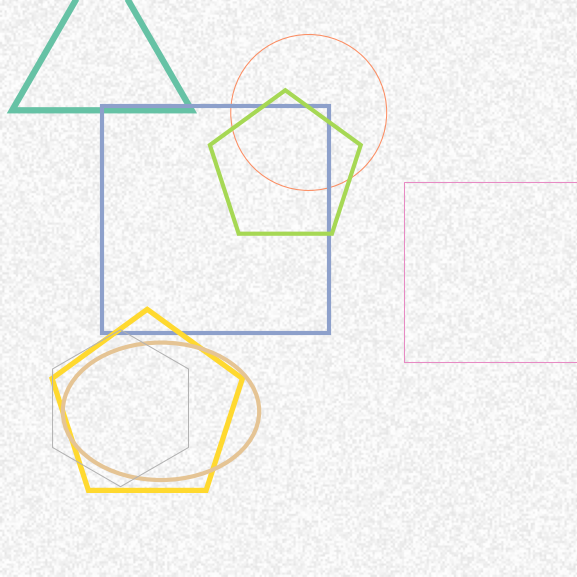[{"shape": "triangle", "thickness": 3, "radius": 0.9, "center": [0.176, 0.898]}, {"shape": "circle", "thickness": 0.5, "radius": 0.68, "center": [0.535, 0.804]}, {"shape": "square", "thickness": 2, "radius": 0.98, "center": [0.372, 0.62]}, {"shape": "square", "thickness": 0.5, "radius": 0.78, "center": [0.855, 0.528]}, {"shape": "pentagon", "thickness": 2, "radius": 0.69, "center": [0.494, 0.706]}, {"shape": "pentagon", "thickness": 2.5, "radius": 0.87, "center": [0.255, 0.29]}, {"shape": "oval", "thickness": 2, "radius": 0.85, "center": [0.279, 0.287]}, {"shape": "hexagon", "thickness": 0.5, "radius": 0.68, "center": [0.209, 0.292]}]